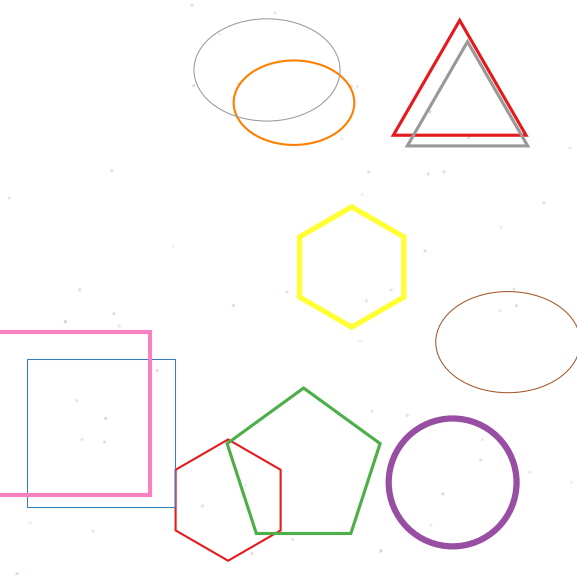[{"shape": "triangle", "thickness": 1.5, "radius": 0.66, "center": [0.796, 0.831]}, {"shape": "hexagon", "thickness": 1, "radius": 0.52, "center": [0.395, 0.133]}, {"shape": "square", "thickness": 0.5, "radius": 0.64, "center": [0.175, 0.25]}, {"shape": "pentagon", "thickness": 1.5, "radius": 0.7, "center": [0.526, 0.188]}, {"shape": "circle", "thickness": 3, "radius": 0.55, "center": [0.784, 0.164]}, {"shape": "oval", "thickness": 1, "radius": 0.52, "center": [0.509, 0.821]}, {"shape": "hexagon", "thickness": 2.5, "radius": 0.52, "center": [0.609, 0.537]}, {"shape": "oval", "thickness": 0.5, "radius": 0.63, "center": [0.88, 0.407]}, {"shape": "square", "thickness": 2, "radius": 0.71, "center": [0.118, 0.283]}, {"shape": "oval", "thickness": 0.5, "radius": 0.63, "center": [0.462, 0.878]}, {"shape": "triangle", "thickness": 1.5, "radius": 0.6, "center": [0.81, 0.807]}]